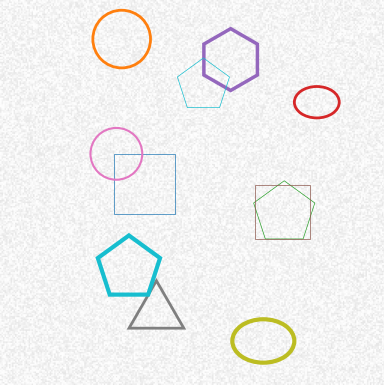[{"shape": "square", "thickness": 0.5, "radius": 0.39, "center": [0.375, 0.523]}, {"shape": "circle", "thickness": 2, "radius": 0.37, "center": [0.316, 0.898]}, {"shape": "pentagon", "thickness": 0.5, "radius": 0.42, "center": [0.738, 0.447]}, {"shape": "oval", "thickness": 2, "radius": 0.29, "center": [0.823, 0.735]}, {"shape": "hexagon", "thickness": 2.5, "radius": 0.4, "center": [0.599, 0.845]}, {"shape": "square", "thickness": 0.5, "radius": 0.36, "center": [0.735, 0.45]}, {"shape": "circle", "thickness": 1.5, "radius": 0.34, "center": [0.302, 0.6]}, {"shape": "triangle", "thickness": 2, "radius": 0.41, "center": [0.406, 0.189]}, {"shape": "oval", "thickness": 3, "radius": 0.4, "center": [0.684, 0.114]}, {"shape": "pentagon", "thickness": 0.5, "radius": 0.36, "center": [0.528, 0.778]}, {"shape": "pentagon", "thickness": 3, "radius": 0.42, "center": [0.335, 0.303]}]